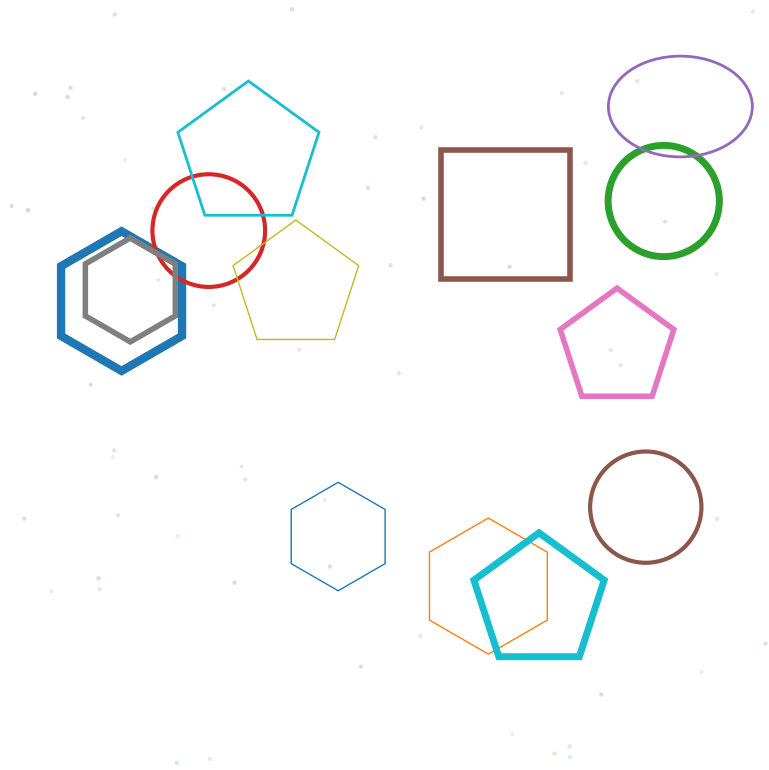[{"shape": "hexagon", "thickness": 3, "radius": 0.45, "center": [0.158, 0.609]}, {"shape": "hexagon", "thickness": 0.5, "radius": 0.35, "center": [0.439, 0.303]}, {"shape": "hexagon", "thickness": 0.5, "radius": 0.44, "center": [0.634, 0.239]}, {"shape": "circle", "thickness": 2.5, "radius": 0.36, "center": [0.862, 0.739]}, {"shape": "circle", "thickness": 1.5, "radius": 0.37, "center": [0.271, 0.701]}, {"shape": "oval", "thickness": 1, "radius": 0.47, "center": [0.884, 0.862]}, {"shape": "square", "thickness": 2, "radius": 0.42, "center": [0.657, 0.722]}, {"shape": "circle", "thickness": 1.5, "radius": 0.36, "center": [0.839, 0.341]}, {"shape": "pentagon", "thickness": 2, "radius": 0.39, "center": [0.801, 0.548]}, {"shape": "hexagon", "thickness": 2, "radius": 0.34, "center": [0.169, 0.624]}, {"shape": "pentagon", "thickness": 0.5, "radius": 0.43, "center": [0.384, 0.629]}, {"shape": "pentagon", "thickness": 2.5, "radius": 0.44, "center": [0.7, 0.219]}, {"shape": "pentagon", "thickness": 1, "radius": 0.48, "center": [0.323, 0.798]}]